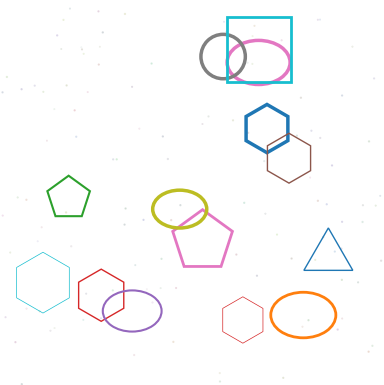[{"shape": "hexagon", "thickness": 2.5, "radius": 0.31, "center": [0.693, 0.666]}, {"shape": "triangle", "thickness": 1, "radius": 0.37, "center": [0.853, 0.334]}, {"shape": "oval", "thickness": 2, "radius": 0.42, "center": [0.788, 0.182]}, {"shape": "pentagon", "thickness": 1.5, "radius": 0.29, "center": [0.178, 0.486]}, {"shape": "hexagon", "thickness": 0.5, "radius": 0.3, "center": [0.631, 0.169]}, {"shape": "hexagon", "thickness": 1, "radius": 0.34, "center": [0.263, 0.233]}, {"shape": "oval", "thickness": 1.5, "radius": 0.38, "center": [0.343, 0.192]}, {"shape": "hexagon", "thickness": 1, "radius": 0.32, "center": [0.751, 0.589]}, {"shape": "oval", "thickness": 2.5, "radius": 0.41, "center": [0.672, 0.838]}, {"shape": "pentagon", "thickness": 2, "radius": 0.41, "center": [0.526, 0.374]}, {"shape": "circle", "thickness": 2.5, "radius": 0.29, "center": [0.58, 0.853]}, {"shape": "oval", "thickness": 2.5, "radius": 0.35, "center": [0.467, 0.457]}, {"shape": "square", "thickness": 2, "radius": 0.42, "center": [0.673, 0.871]}, {"shape": "hexagon", "thickness": 0.5, "radius": 0.39, "center": [0.112, 0.266]}]